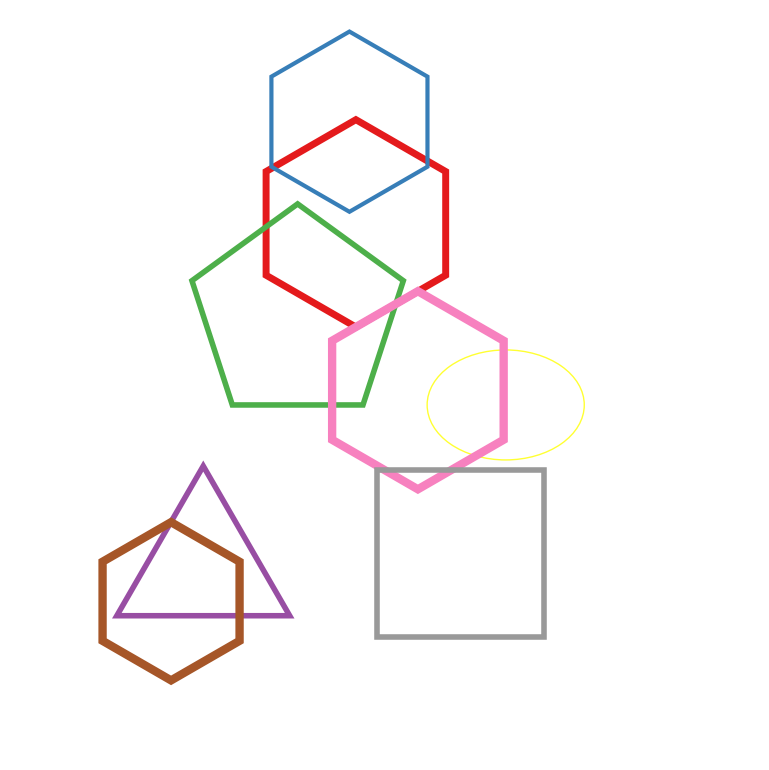[{"shape": "hexagon", "thickness": 2.5, "radius": 0.67, "center": [0.462, 0.71]}, {"shape": "hexagon", "thickness": 1.5, "radius": 0.59, "center": [0.454, 0.842]}, {"shape": "pentagon", "thickness": 2, "radius": 0.72, "center": [0.387, 0.591]}, {"shape": "triangle", "thickness": 2, "radius": 0.65, "center": [0.264, 0.265]}, {"shape": "oval", "thickness": 0.5, "radius": 0.51, "center": [0.657, 0.474]}, {"shape": "hexagon", "thickness": 3, "radius": 0.51, "center": [0.222, 0.219]}, {"shape": "hexagon", "thickness": 3, "radius": 0.64, "center": [0.543, 0.493]}, {"shape": "square", "thickness": 2, "radius": 0.54, "center": [0.598, 0.281]}]